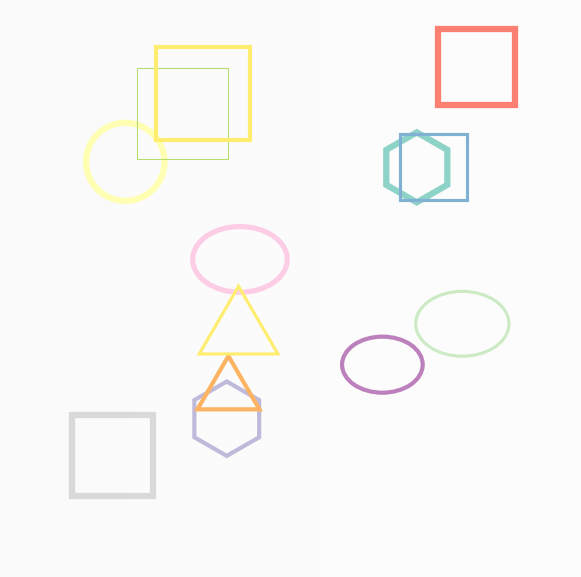[{"shape": "hexagon", "thickness": 3, "radius": 0.3, "center": [0.717, 0.709]}, {"shape": "circle", "thickness": 3, "radius": 0.34, "center": [0.216, 0.719]}, {"shape": "hexagon", "thickness": 2, "radius": 0.32, "center": [0.39, 0.274]}, {"shape": "square", "thickness": 3, "radius": 0.33, "center": [0.82, 0.883]}, {"shape": "square", "thickness": 1.5, "radius": 0.29, "center": [0.746, 0.711]}, {"shape": "triangle", "thickness": 2, "radius": 0.31, "center": [0.393, 0.321]}, {"shape": "square", "thickness": 0.5, "radius": 0.4, "center": [0.314, 0.802]}, {"shape": "oval", "thickness": 2.5, "radius": 0.41, "center": [0.413, 0.55]}, {"shape": "square", "thickness": 3, "radius": 0.35, "center": [0.193, 0.211]}, {"shape": "oval", "thickness": 2, "radius": 0.35, "center": [0.658, 0.368]}, {"shape": "oval", "thickness": 1.5, "radius": 0.4, "center": [0.795, 0.438]}, {"shape": "triangle", "thickness": 1.5, "radius": 0.39, "center": [0.41, 0.425]}, {"shape": "square", "thickness": 2, "radius": 0.4, "center": [0.35, 0.837]}]